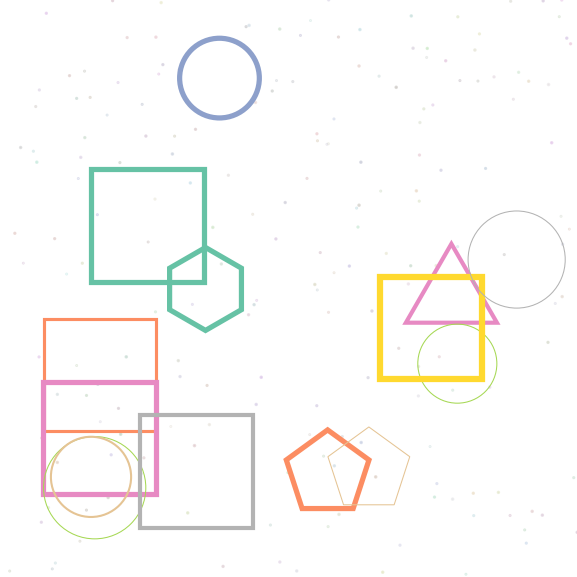[{"shape": "square", "thickness": 2.5, "radius": 0.49, "center": [0.255, 0.609]}, {"shape": "hexagon", "thickness": 2.5, "radius": 0.36, "center": [0.356, 0.499]}, {"shape": "square", "thickness": 1.5, "radius": 0.49, "center": [0.173, 0.35]}, {"shape": "pentagon", "thickness": 2.5, "radius": 0.38, "center": [0.567, 0.179]}, {"shape": "circle", "thickness": 2.5, "radius": 0.34, "center": [0.38, 0.864]}, {"shape": "square", "thickness": 2.5, "radius": 0.49, "center": [0.173, 0.241]}, {"shape": "triangle", "thickness": 2, "radius": 0.46, "center": [0.782, 0.486]}, {"shape": "circle", "thickness": 0.5, "radius": 0.34, "center": [0.792, 0.369]}, {"shape": "circle", "thickness": 0.5, "radius": 0.44, "center": [0.164, 0.155]}, {"shape": "square", "thickness": 3, "radius": 0.44, "center": [0.746, 0.431]}, {"shape": "circle", "thickness": 1, "radius": 0.35, "center": [0.158, 0.173]}, {"shape": "pentagon", "thickness": 0.5, "radius": 0.37, "center": [0.639, 0.185]}, {"shape": "square", "thickness": 2, "radius": 0.49, "center": [0.341, 0.182]}, {"shape": "circle", "thickness": 0.5, "radius": 0.42, "center": [0.895, 0.55]}]